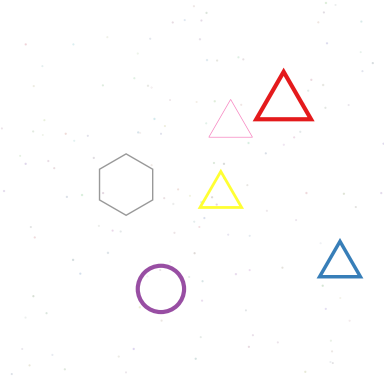[{"shape": "triangle", "thickness": 3, "radius": 0.41, "center": [0.737, 0.731]}, {"shape": "triangle", "thickness": 2.5, "radius": 0.31, "center": [0.883, 0.312]}, {"shape": "circle", "thickness": 3, "radius": 0.3, "center": [0.418, 0.25]}, {"shape": "triangle", "thickness": 2, "radius": 0.31, "center": [0.574, 0.492]}, {"shape": "triangle", "thickness": 0.5, "radius": 0.33, "center": [0.599, 0.676]}, {"shape": "hexagon", "thickness": 1, "radius": 0.4, "center": [0.328, 0.521]}]